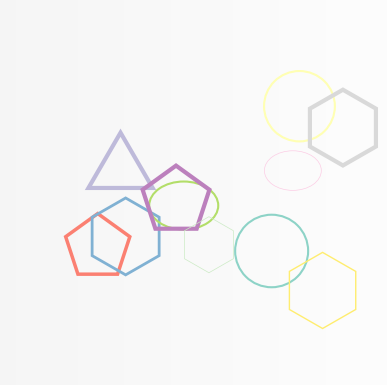[{"shape": "circle", "thickness": 1.5, "radius": 0.47, "center": [0.701, 0.348]}, {"shape": "circle", "thickness": 1.5, "radius": 0.46, "center": [0.773, 0.724]}, {"shape": "triangle", "thickness": 3, "radius": 0.48, "center": [0.311, 0.56]}, {"shape": "pentagon", "thickness": 2.5, "radius": 0.44, "center": [0.252, 0.358]}, {"shape": "hexagon", "thickness": 2, "radius": 0.5, "center": [0.324, 0.386]}, {"shape": "oval", "thickness": 1.5, "radius": 0.45, "center": [0.474, 0.466]}, {"shape": "oval", "thickness": 0.5, "radius": 0.37, "center": [0.756, 0.557]}, {"shape": "hexagon", "thickness": 3, "radius": 0.49, "center": [0.885, 0.669]}, {"shape": "pentagon", "thickness": 3, "radius": 0.45, "center": [0.454, 0.479]}, {"shape": "hexagon", "thickness": 0.5, "radius": 0.36, "center": [0.539, 0.364]}, {"shape": "hexagon", "thickness": 1, "radius": 0.49, "center": [0.832, 0.246]}]